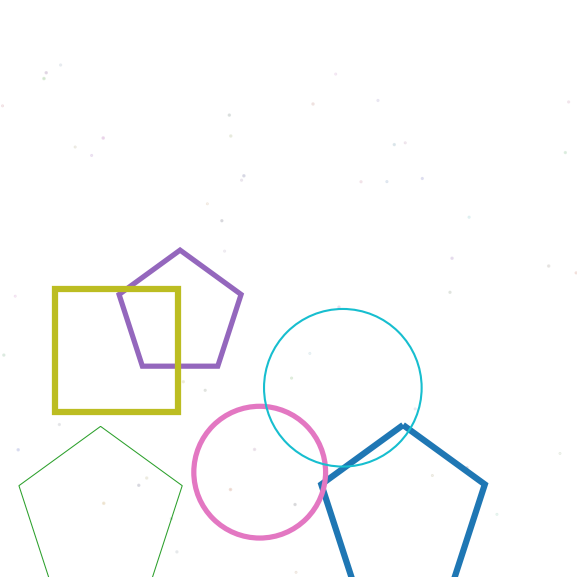[{"shape": "pentagon", "thickness": 3, "radius": 0.74, "center": [0.698, 0.114]}, {"shape": "pentagon", "thickness": 0.5, "radius": 0.74, "center": [0.174, 0.112]}, {"shape": "pentagon", "thickness": 2.5, "radius": 0.56, "center": [0.312, 0.455]}, {"shape": "circle", "thickness": 2.5, "radius": 0.57, "center": [0.45, 0.182]}, {"shape": "square", "thickness": 3, "radius": 0.53, "center": [0.201, 0.391]}, {"shape": "circle", "thickness": 1, "radius": 0.68, "center": [0.594, 0.328]}]